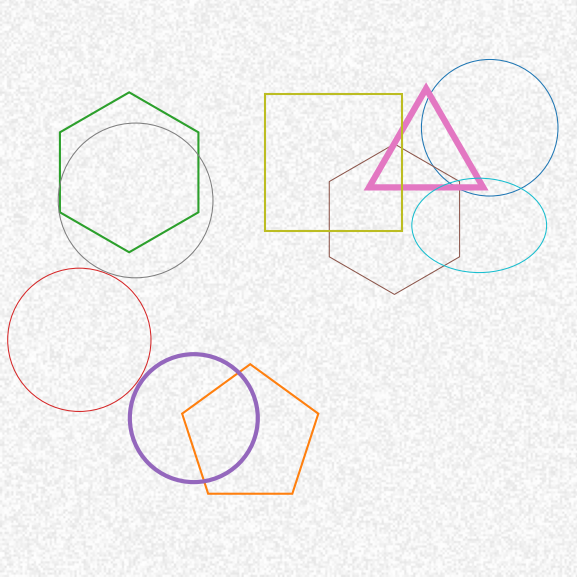[{"shape": "circle", "thickness": 0.5, "radius": 0.59, "center": [0.848, 0.778]}, {"shape": "pentagon", "thickness": 1, "radius": 0.62, "center": [0.433, 0.244]}, {"shape": "hexagon", "thickness": 1, "radius": 0.69, "center": [0.224, 0.701]}, {"shape": "circle", "thickness": 0.5, "radius": 0.62, "center": [0.137, 0.411]}, {"shape": "circle", "thickness": 2, "radius": 0.55, "center": [0.336, 0.275]}, {"shape": "hexagon", "thickness": 0.5, "radius": 0.65, "center": [0.683, 0.62]}, {"shape": "triangle", "thickness": 3, "radius": 0.57, "center": [0.738, 0.732]}, {"shape": "circle", "thickness": 0.5, "radius": 0.67, "center": [0.235, 0.652]}, {"shape": "square", "thickness": 1, "radius": 0.59, "center": [0.577, 0.718]}, {"shape": "oval", "thickness": 0.5, "radius": 0.58, "center": [0.83, 0.609]}]